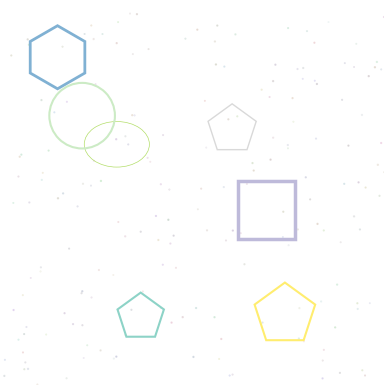[{"shape": "pentagon", "thickness": 1.5, "radius": 0.32, "center": [0.365, 0.177]}, {"shape": "square", "thickness": 2.5, "radius": 0.38, "center": [0.692, 0.455]}, {"shape": "hexagon", "thickness": 2, "radius": 0.41, "center": [0.149, 0.851]}, {"shape": "oval", "thickness": 0.5, "radius": 0.42, "center": [0.303, 0.625]}, {"shape": "pentagon", "thickness": 1, "radius": 0.33, "center": [0.603, 0.665]}, {"shape": "circle", "thickness": 1.5, "radius": 0.43, "center": [0.213, 0.7]}, {"shape": "pentagon", "thickness": 1.5, "radius": 0.41, "center": [0.74, 0.183]}]